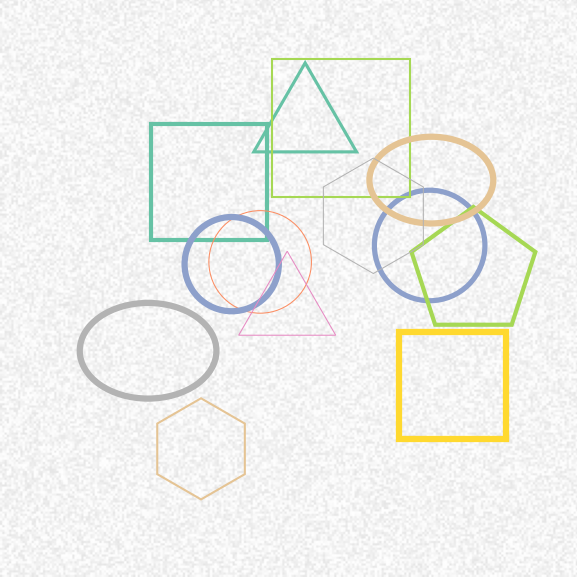[{"shape": "square", "thickness": 2, "radius": 0.51, "center": [0.362, 0.684]}, {"shape": "triangle", "thickness": 1.5, "radius": 0.51, "center": [0.528, 0.787]}, {"shape": "circle", "thickness": 0.5, "radius": 0.44, "center": [0.45, 0.546]}, {"shape": "circle", "thickness": 2.5, "radius": 0.48, "center": [0.744, 0.574]}, {"shape": "circle", "thickness": 3, "radius": 0.41, "center": [0.401, 0.542]}, {"shape": "triangle", "thickness": 0.5, "radius": 0.48, "center": [0.497, 0.467]}, {"shape": "square", "thickness": 1, "radius": 0.6, "center": [0.591, 0.778]}, {"shape": "pentagon", "thickness": 2, "radius": 0.56, "center": [0.82, 0.528]}, {"shape": "square", "thickness": 3, "radius": 0.46, "center": [0.784, 0.331]}, {"shape": "hexagon", "thickness": 1, "radius": 0.44, "center": [0.348, 0.222]}, {"shape": "oval", "thickness": 3, "radius": 0.54, "center": [0.747, 0.687]}, {"shape": "oval", "thickness": 3, "radius": 0.59, "center": [0.256, 0.392]}, {"shape": "hexagon", "thickness": 0.5, "radius": 0.5, "center": [0.646, 0.625]}]